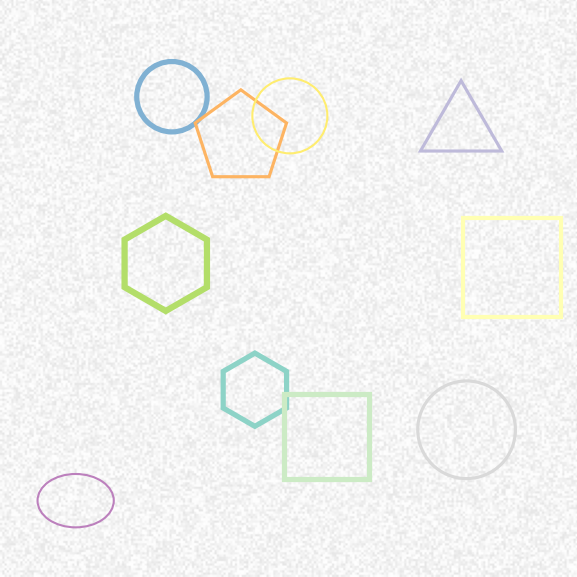[{"shape": "hexagon", "thickness": 2.5, "radius": 0.32, "center": [0.441, 0.324]}, {"shape": "square", "thickness": 2, "radius": 0.43, "center": [0.886, 0.536]}, {"shape": "triangle", "thickness": 1.5, "radius": 0.41, "center": [0.798, 0.778]}, {"shape": "circle", "thickness": 2.5, "radius": 0.3, "center": [0.298, 0.832]}, {"shape": "pentagon", "thickness": 1.5, "radius": 0.42, "center": [0.417, 0.76]}, {"shape": "hexagon", "thickness": 3, "radius": 0.41, "center": [0.287, 0.543]}, {"shape": "circle", "thickness": 1.5, "radius": 0.42, "center": [0.808, 0.255]}, {"shape": "oval", "thickness": 1, "radius": 0.33, "center": [0.131, 0.132]}, {"shape": "square", "thickness": 2.5, "radius": 0.37, "center": [0.565, 0.243]}, {"shape": "circle", "thickness": 1, "radius": 0.32, "center": [0.502, 0.799]}]